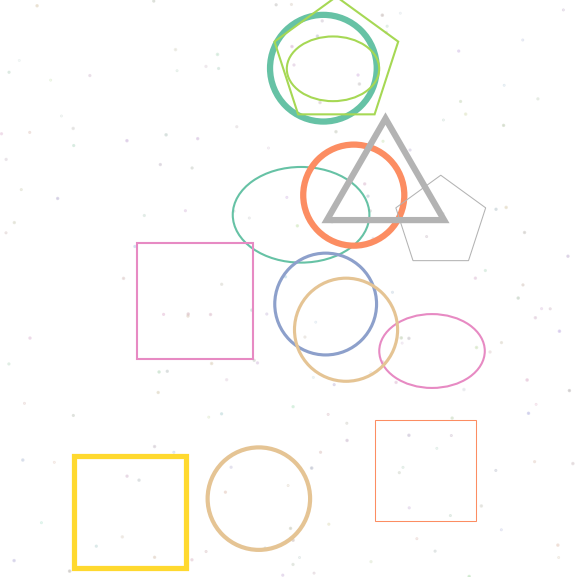[{"shape": "oval", "thickness": 1, "radius": 0.59, "center": [0.521, 0.627]}, {"shape": "circle", "thickness": 3, "radius": 0.46, "center": [0.56, 0.881]}, {"shape": "circle", "thickness": 3, "radius": 0.44, "center": [0.613, 0.661]}, {"shape": "square", "thickness": 0.5, "radius": 0.44, "center": [0.737, 0.185]}, {"shape": "circle", "thickness": 1.5, "radius": 0.44, "center": [0.564, 0.473]}, {"shape": "oval", "thickness": 1, "radius": 0.46, "center": [0.748, 0.391]}, {"shape": "square", "thickness": 1, "radius": 0.5, "center": [0.338, 0.478]}, {"shape": "oval", "thickness": 1, "radius": 0.4, "center": [0.577, 0.88]}, {"shape": "pentagon", "thickness": 1, "radius": 0.56, "center": [0.582, 0.892]}, {"shape": "square", "thickness": 2.5, "radius": 0.49, "center": [0.224, 0.113]}, {"shape": "circle", "thickness": 1.5, "radius": 0.45, "center": [0.599, 0.428]}, {"shape": "circle", "thickness": 2, "radius": 0.44, "center": [0.448, 0.136]}, {"shape": "pentagon", "thickness": 0.5, "radius": 0.41, "center": [0.763, 0.614]}, {"shape": "triangle", "thickness": 3, "radius": 0.59, "center": [0.668, 0.677]}]